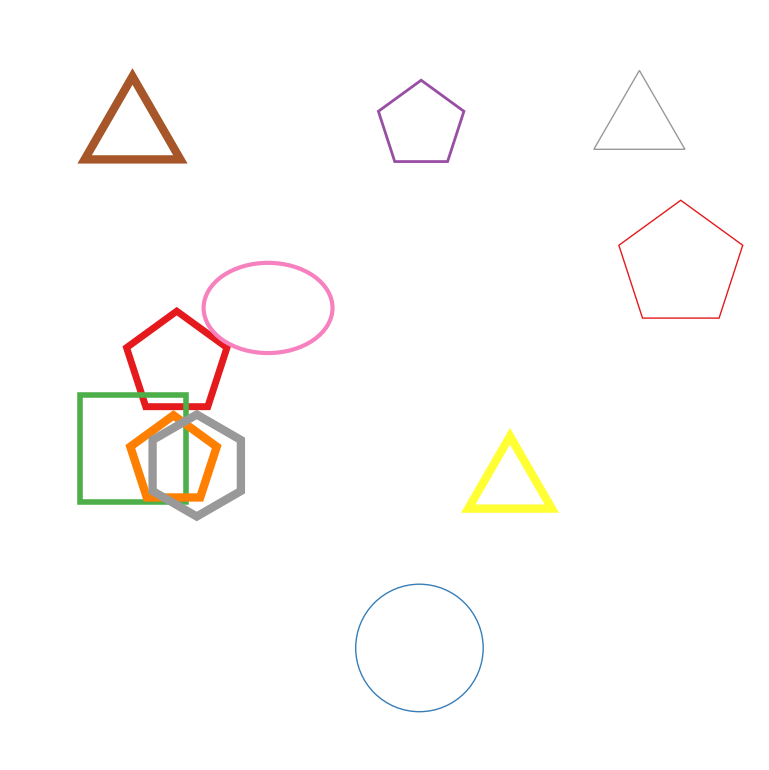[{"shape": "pentagon", "thickness": 0.5, "radius": 0.42, "center": [0.884, 0.655]}, {"shape": "pentagon", "thickness": 2.5, "radius": 0.34, "center": [0.23, 0.527]}, {"shape": "circle", "thickness": 0.5, "radius": 0.41, "center": [0.545, 0.159]}, {"shape": "square", "thickness": 2, "radius": 0.35, "center": [0.173, 0.417]}, {"shape": "pentagon", "thickness": 1, "radius": 0.29, "center": [0.547, 0.837]}, {"shape": "pentagon", "thickness": 3, "radius": 0.29, "center": [0.225, 0.402]}, {"shape": "triangle", "thickness": 3, "radius": 0.31, "center": [0.662, 0.371]}, {"shape": "triangle", "thickness": 3, "radius": 0.36, "center": [0.172, 0.829]}, {"shape": "oval", "thickness": 1.5, "radius": 0.42, "center": [0.348, 0.6]}, {"shape": "hexagon", "thickness": 3, "radius": 0.33, "center": [0.256, 0.395]}, {"shape": "triangle", "thickness": 0.5, "radius": 0.34, "center": [0.83, 0.84]}]